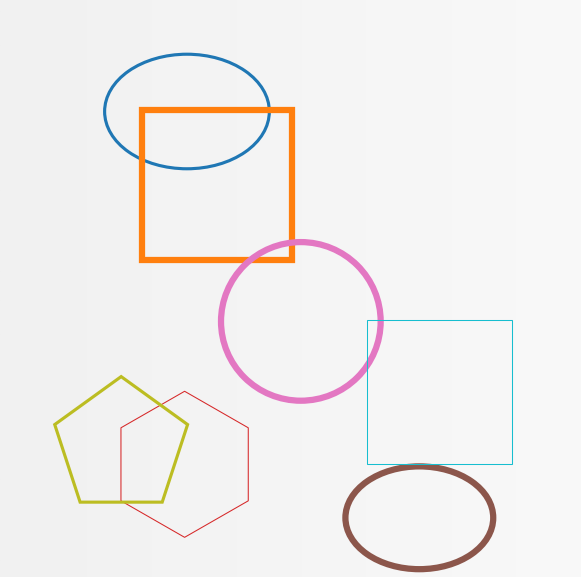[{"shape": "oval", "thickness": 1.5, "radius": 0.71, "center": [0.322, 0.806]}, {"shape": "square", "thickness": 3, "radius": 0.65, "center": [0.373, 0.679]}, {"shape": "hexagon", "thickness": 0.5, "radius": 0.63, "center": [0.318, 0.195]}, {"shape": "oval", "thickness": 3, "radius": 0.64, "center": [0.721, 0.103]}, {"shape": "circle", "thickness": 3, "radius": 0.69, "center": [0.518, 0.443]}, {"shape": "pentagon", "thickness": 1.5, "radius": 0.6, "center": [0.208, 0.227]}, {"shape": "square", "thickness": 0.5, "radius": 0.63, "center": [0.756, 0.32]}]